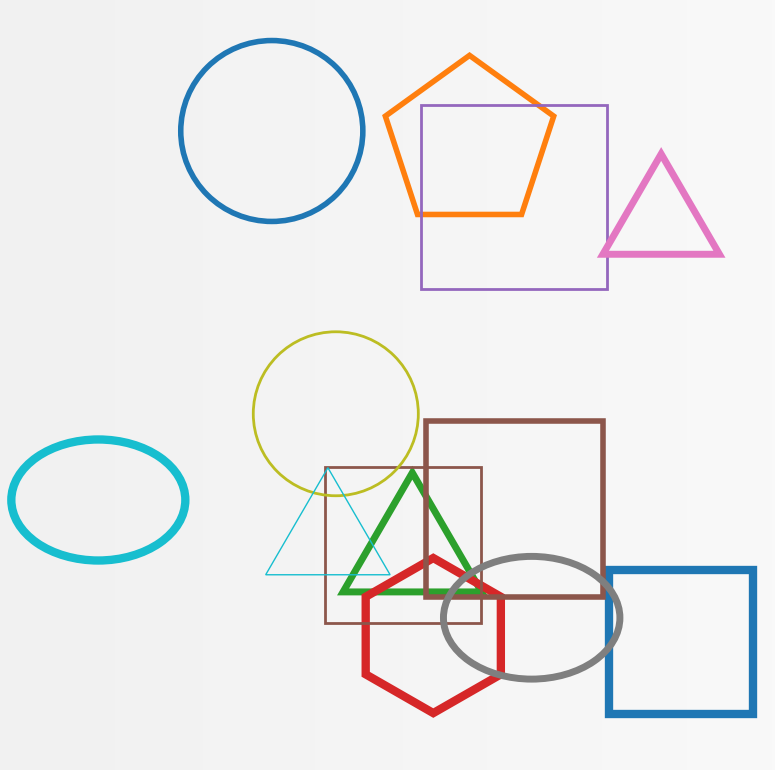[{"shape": "square", "thickness": 3, "radius": 0.47, "center": [0.879, 0.167]}, {"shape": "circle", "thickness": 2, "radius": 0.59, "center": [0.351, 0.83]}, {"shape": "pentagon", "thickness": 2, "radius": 0.57, "center": [0.606, 0.814]}, {"shape": "triangle", "thickness": 2.5, "radius": 0.52, "center": [0.532, 0.283]}, {"shape": "hexagon", "thickness": 3, "radius": 0.5, "center": [0.559, 0.175]}, {"shape": "square", "thickness": 1, "radius": 0.6, "center": [0.663, 0.744]}, {"shape": "square", "thickness": 2, "radius": 0.57, "center": [0.664, 0.339]}, {"shape": "square", "thickness": 1, "radius": 0.51, "center": [0.52, 0.292]}, {"shape": "triangle", "thickness": 2.5, "radius": 0.43, "center": [0.853, 0.713]}, {"shape": "oval", "thickness": 2.5, "radius": 0.57, "center": [0.686, 0.198]}, {"shape": "circle", "thickness": 1, "radius": 0.53, "center": [0.433, 0.463]}, {"shape": "oval", "thickness": 3, "radius": 0.56, "center": [0.127, 0.351]}, {"shape": "triangle", "thickness": 0.5, "radius": 0.46, "center": [0.423, 0.3]}]